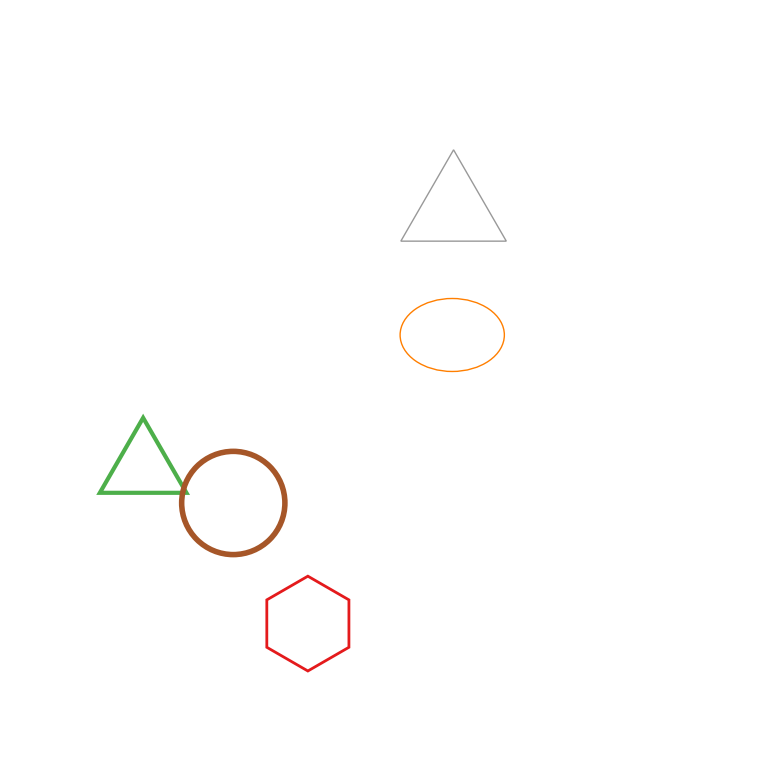[{"shape": "hexagon", "thickness": 1, "radius": 0.31, "center": [0.4, 0.19]}, {"shape": "triangle", "thickness": 1.5, "radius": 0.32, "center": [0.186, 0.392]}, {"shape": "oval", "thickness": 0.5, "radius": 0.34, "center": [0.587, 0.565]}, {"shape": "circle", "thickness": 2, "radius": 0.34, "center": [0.303, 0.347]}, {"shape": "triangle", "thickness": 0.5, "radius": 0.4, "center": [0.589, 0.726]}]